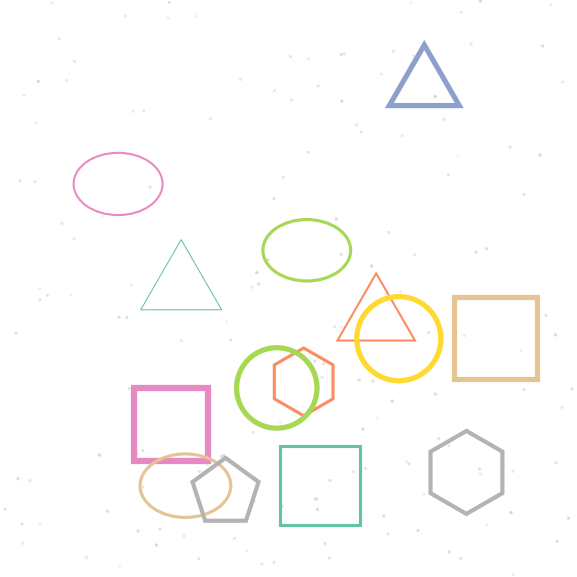[{"shape": "triangle", "thickness": 0.5, "radius": 0.4, "center": [0.314, 0.503]}, {"shape": "square", "thickness": 1.5, "radius": 0.34, "center": [0.554, 0.158]}, {"shape": "hexagon", "thickness": 1.5, "radius": 0.29, "center": [0.526, 0.338]}, {"shape": "triangle", "thickness": 1, "radius": 0.39, "center": [0.651, 0.448]}, {"shape": "triangle", "thickness": 2.5, "radius": 0.35, "center": [0.735, 0.851]}, {"shape": "square", "thickness": 3, "radius": 0.32, "center": [0.296, 0.265]}, {"shape": "oval", "thickness": 1, "radius": 0.39, "center": [0.204, 0.681]}, {"shape": "oval", "thickness": 1.5, "radius": 0.38, "center": [0.531, 0.566]}, {"shape": "circle", "thickness": 2.5, "radius": 0.35, "center": [0.479, 0.327]}, {"shape": "circle", "thickness": 2.5, "radius": 0.36, "center": [0.691, 0.413]}, {"shape": "oval", "thickness": 1.5, "radius": 0.39, "center": [0.321, 0.158]}, {"shape": "square", "thickness": 2.5, "radius": 0.36, "center": [0.858, 0.414]}, {"shape": "pentagon", "thickness": 2, "radius": 0.3, "center": [0.391, 0.146]}, {"shape": "hexagon", "thickness": 2, "radius": 0.36, "center": [0.808, 0.181]}]